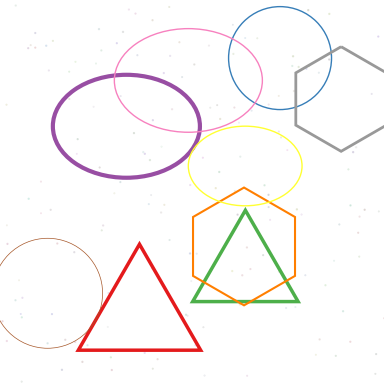[{"shape": "triangle", "thickness": 2.5, "radius": 0.92, "center": [0.362, 0.182]}, {"shape": "circle", "thickness": 1, "radius": 0.67, "center": [0.727, 0.849]}, {"shape": "triangle", "thickness": 2.5, "radius": 0.79, "center": [0.637, 0.296]}, {"shape": "oval", "thickness": 3, "radius": 0.95, "center": [0.328, 0.672]}, {"shape": "hexagon", "thickness": 1.5, "radius": 0.76, "center": [0.634, 0.36]}, {"shape": "oval", "thickness": 1, "radius": 0.74, "center": [0.637, 0.569]}, {"shape": "circle", "thickness": 0.5, "radius": 0.71, "center": [0.124, 0.238]}, {"shape": "oval", "thickness": 1, "radius": 0.96, "center": [0.489, 0.791]}, {"shape": "hexagon", "thickness": 2, "radius": 0.68, "center": [0.886, 0.743]}]